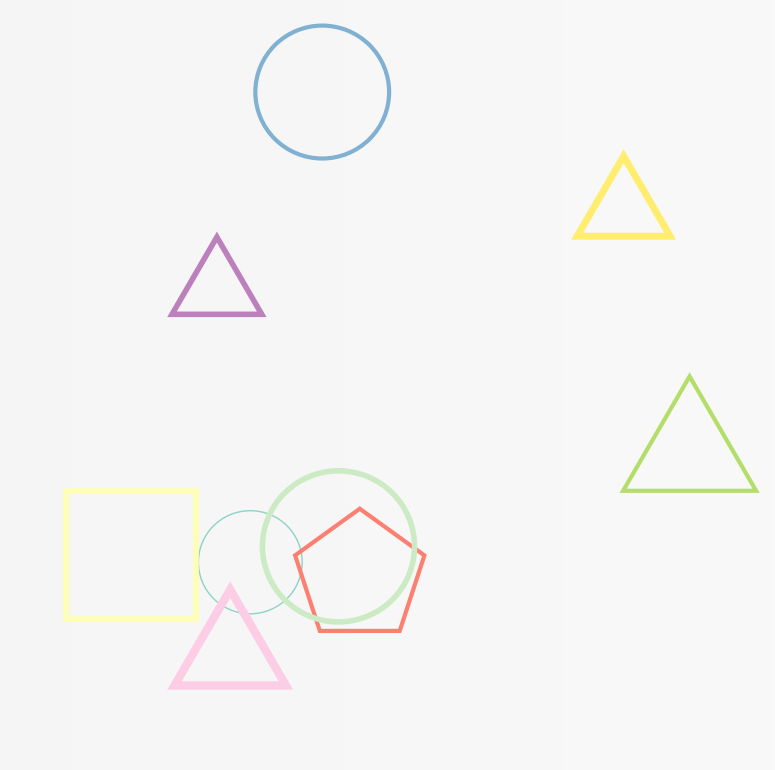[{"shape": "circle", "thickness": 0.5, "radius": 0.33, "center": [0.323, 0.27]}, {"shape": "square", "thickness": 2, "radius": 0.42, "center": [0.169, 0.279]}, {"shape": "pentagon", "thickness": 1.5, "radius": 0.44, "center": [0.464, 0.252]}, {"shape": "circle", "thickness": 1.5, "radius": 0.43, "center": [0.416, 0.88]}, {"shape": "triangle", "thickness": 1.5, "radius": 0.5, "center": [0.89, 0.412]}, {"shape": "triangle", "thickness": 3, "radius": 0.41, "center": [0.297, 0.151]}, {"shape": "triangle", "thickness": 2, "radius": 0.33, "center": [0.28, 0.625]}, {"shape": "circle", "thickness": 2, "radius": 0.49, "center": [0.437, 0.29]}, {"shape": "triangle", "thickness": 2.5, "radius": 0.35, "center": [0.805, 0.728]}]